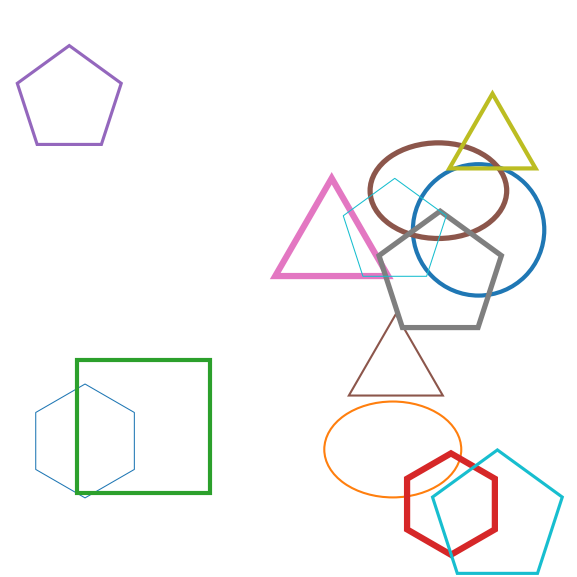[{"shape": "hexagon", "thickness": 0.5, "radius": 0.49, "center": [0.147, 0.236]}, {"shape": "circle", "thickness": 2, "radius": 0.57, "center": [0.829, 0.601]}, {"shape": "oval", "thickness": 1, "radius": 0.59, "center": [0.68, 0.221]}, {"shape": "square", "thickness": 2, "radius": 0.58, "center": [0.248, 0.261]}, {"shape": "hexagon", "thickness": 3, "radius": 0.44, "center": [0.781, 0.126]}, {"shape": "pentagon", "thickness": 1.5, "radius": 0.47, "center": [0.12, 0.826]}, {"shape": "oval", "thickness": 2.5, "radius": 0.59, "center": [0.759, 0.669]}, {"shape": "triangle", "thickness": 1, "radius": 0.47, "center": [0.685, 0.361]}, {"shape": "triangle", "thickness": 3, "radius": 0.56, "center": [0.574, 0.578]}, {"shape": "pentagon", "thickness": 2.5, "radius": 0.56, "center": [0.762, 0.522]}, {"shape": "triangle", "thickness": 2, "radius": 0.43, "center": [0.853, 0.751]}, {"shape": "pentagon", "thickness": 0.5, "radius": 0.47, "center": [0.684, 0.597]}, {"shape": "pentagon", "thickness": 1.5, "radius": 0.59, "center": [0.861, 0.102]}]